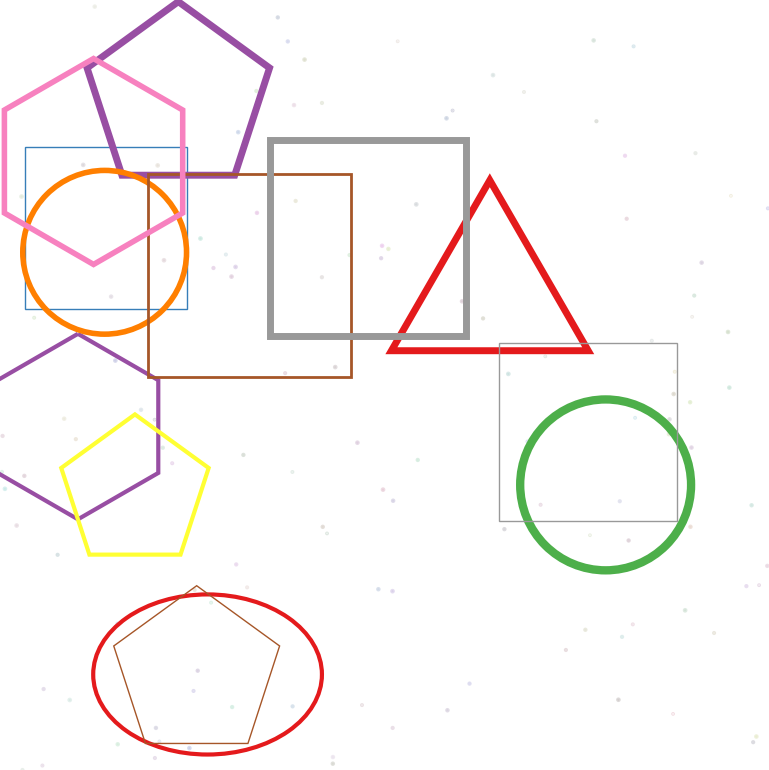[{"shape": "triangle", "thickness": 2.5, "radius": 0.74, "center": [0.636, 0.618]}, {"shape": "oval", "thickness": 1.5, "radius": 0.74, "center": [0.27, 0.124]}, {"shape": "square", "thickness": 0.5, "radius": 0.53, "center": [0.138, 0.704]}, {"shape": "circle", "thickness": 3, "radius": 0.55, "center": [0.787, 0.37]}, {"shape": "pentagon", "thickness": 2.5, "radius": 0.62, "center": [0.232, 0.873]}, {"shape": "hexagon", "thickness": 1.5, "radius": 0.6, "center": [0.101, 0.446]}, {"shape": "circle", "thickness": 2, "radius": 0.53, "center": [0.136, 0.672]}, {"shape": "pentagon", "thickness": 1.5, "radius": 0.5, "center": [0.175, 0.361]}, {"shape": "pentagon", "thickness": 0.5, "radius": 0.57, "center": [0.255, 0.126]}, {"shape": "square", "thickness": 1, "radius": 0.66, "center": [0.324, 0.642]}, {"shape": "hexagon", "thickness": 2, "radius": 0.67, "center": [0.121, 0.79]}, {"shape": "square", "thickness": 2.5, "radius": 0.64, "center": [0.477, 0.691]}, {"shape": "square", "thickness": 0.5, "radius": 0.58, "center": [0.764, 0.439]}]